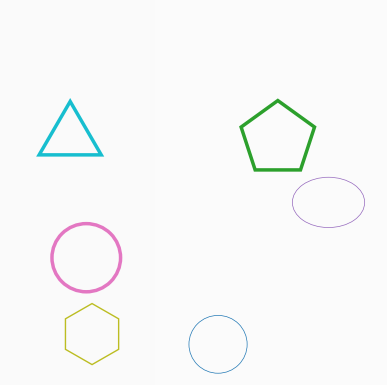[{"shape": "circle", "thickness": 0.5, "radius": 0.38, "center": [0.563, 0.106]}, {"shape": "pentagon", "thickness": 2.5, "radius": 0.5, "center": [0.717, 0.639]}, {"shape": "oval", "thickness": 0.5, "radius": 0.47, "center": [0.848, 0.474]}, {"shape": "circle", "thickness": 2.5, "radius": 0.44, "center": [0.223, 0.331]}, {"shape": "hexagon", "thickness": 1, "radius": 0.4, "center": [0.238, 0.132]}, {"shape": "triangle", "thickness": 2.5, "radius": 0.46, "center": [0.181, 0.644]}]